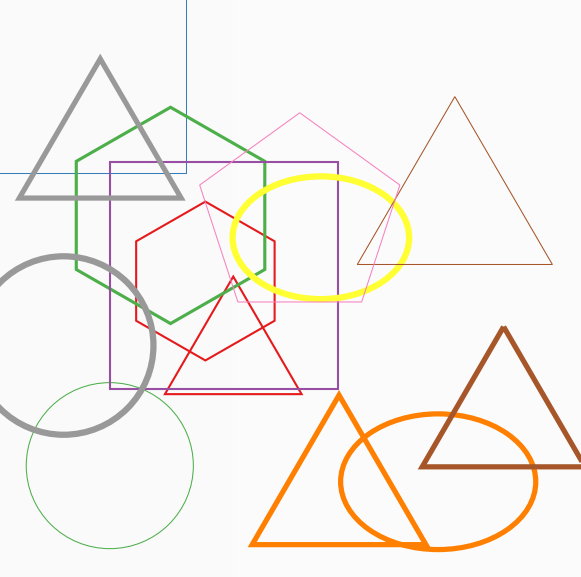[{"shape": "triangle", "thickness": 1, "radius": 0.68, "center": [0.401, 0.385]}, {"shape": "hexagon", "thickness": 1, "radius": 0.69, "center": [0.353, 0.513]}, {"shape": "square", "thickness": 0.5, "radius": 0.81, "center": [0.159, 0.862]}, {"shape": "hexagon", "thickness": 1.5, "radius": 0.94, "center": [0.293, 0.626]}, {"shape": "circle", "thickness": 0.5, "radius": 0.72, "center": [0.189, 0.193]}, {"shape": "square", "thickness": 1, "radius": 0.98, "center": [0.385, 0.522]}, {"shape": "oval", "thickness": 2.5, "radius": 0.84, "center": [0.754, 0.165]}, {"shape": "triangle", "thickness": 2.5, "radius": 0.86, "center": [0.583, 0.142]}, {"shape": "oval", "thickness": 3, "radius": 0.76, "center": [0.552, 0.587]}, {"shape": "triangle", "thickness": 2.5, "radius": 0.81, "center": [0.866, 0.272]}, {"shape": "triangle", "thickness": 0.5, "radius": 0.97, "center": [0.783, 0.638]}, {"shape": "pentagon", "thickness": 0.5, "radius": 0.91, "center": [0.516, 0.623]}, {"shape": "triangle", "thickness": 2.5, "radius": 0.8, "center": [0.172, 0.737]}, {"shape": "circle", "thickness": 3, "radius": 0.77, "center": [0.109, 0.401]}]